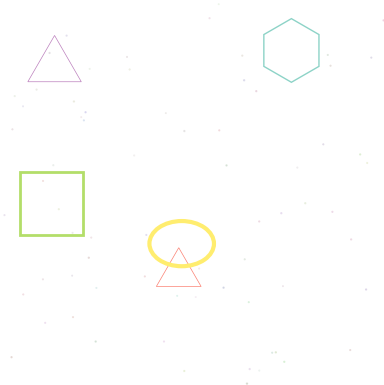[{"shape": "hexagon", "thickness": 1, "radius": 0.41, "center": [0.757, 0.869]}, {"shape": "triangle", "thickness": 0.5, "radius": 0.34, "center": [0.464, 0.289]}, {"shape": "square", "thickness": 2, "radius": 0.41, "center": [0.134, 0.471]}, {"shape": "triangle", "thickness": 0.5, "radius": 0.4, "center": [0.142, 0.828]}, {"shape": "oval", "thickness": 3, "radius": 0.42, "center": [0.472, 0.367]}]